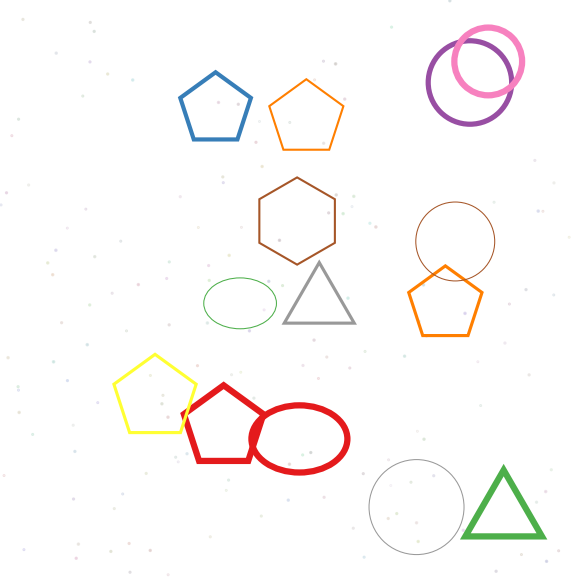[{"shape": "pentagon", "thickness": 3, "radius": 0.36, "center": [0.387, 0.26]}, {"shape": "oval", "thickness": 3, "radius": 0.42, "center": [0.518, 0.239]}, {"shape": "pentagon", "thickness": 2, "radius": 0.32, "center": [0.373, 0.81]}, {"shape": "oval", "thickness": 0.5, "radius": 0.31, "center": [0.416, 0.474]}, {"shape": "triangle", "thickness": 3, "radius": 0.38, "center": [0.872, 0.109]}, {"shape": "circle", "thickness": 2.5, "radius": 0.36, "center": [0.814, 0.856]}, {"shape": "pentagon", "thickness": 1, "radius": 0.34, "center": [0.53, 0.794]}, {"shape": "pentagon", "thickness": 1.5, "radius": 0.33, "center": [0.771, 0.472]}, {"shape": "pentagon", "thickness": 1.5, "radius": 0.37, "center": [0.268, 0.311]}, {"shape": "circle", "thickness": 0.5, "radius": 0.34, "center": [0.788, 0.581]}, {"shape": "hexagon", "thickness": 1, "radius": 0.38, "center": [0.514, 0.616]}, {"shape": "circle", "thickness": 3, "radius": 0.29, "center": [0.845, 0.893]}, {"shape": "triangle", "thickness": 1.5, "radius": 0.35, "center": [0.553, 0.475]}, {"shape": "circle", "thickness": 0.5, "radius": 0.41, "center": [0.721, 0.121]}]